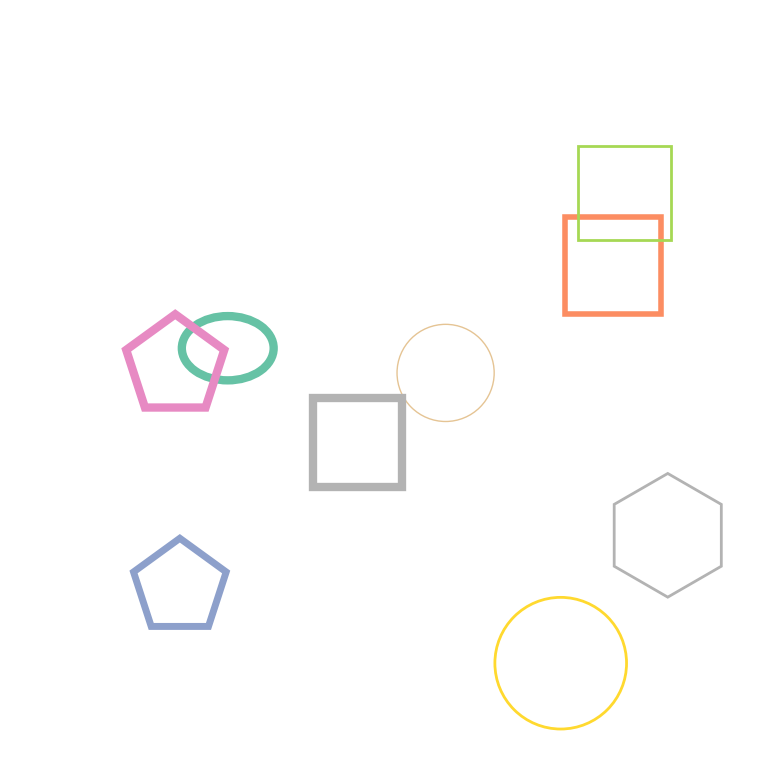[{"shape": "oval", "thickness": 3, "radius": 0.3, "center": [0.296, 0.548]}, {"shape": "square", "thickness": 2, "radius": 0.31, "center": [0.796, 0.655]}, {"shape": "pentagon", "thickness": 2.5, "radius": 0.32, "center": [0.234, 0.238]}, {"shape": "pentagon", "thickness": 3, "radius": 0.33, "center": [0.228, 0.525]}, {"shape": "square", "thickness": 1, "radius": 0.3, "center": [0.811, 0.75]}, {"shape": "circle", "thickness": 1, "radius": 0.43, "center": [0.728, 0.139]}, {"shape": "circle", "thickness": 0.5, "radius": 0.32, "center": [0.579, 0.516]}, {"shape": "square", "thickness": 3, "radius": 0.29, "center": [0.464, 0.425]}, {"shape": "hexagon", "thickness": 1, "radius": 0.4, "center": [0.867, 0.305]}]